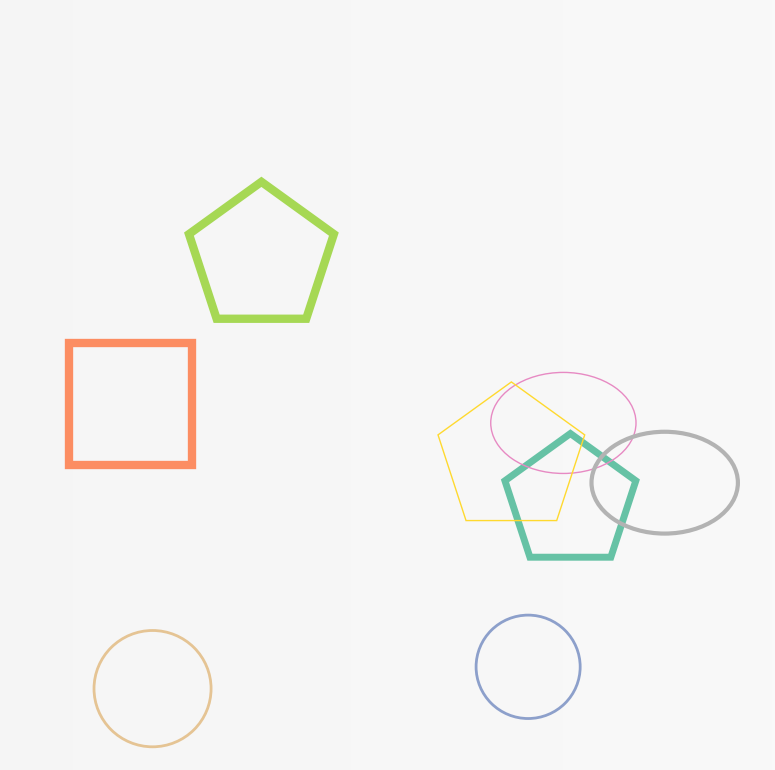[{"shape": "pentagon", "thickness": 2.5, "radius": 0.44, "center": [0.736, 0.348]}, {"shape": "square", "thickness": 3, "radius": 0.4, "center": [0.169, 0.475]}, {"shape": "circle", "thickness": 1, "radius": 0.34, "center": [0.681, 0.134]}, {"shape": "oval", "thickness": 0.5, "radius": 0.47, "center": [0.727, 0.451]}, {"shape": "pentagon", "thickness": 3, "radius": 0.49, "center": [0.337, 0.666]}, {"shape": "pentagon", "thickness": 0.5, "radius": 0.5, "center": [0.66, 0.404]}, {"shape": "circle", "thickness": 1, "radius": 0.38, "center": [0.197, 0.106]}, {"shape": "oval", "thickness": 1.5, "radius": 0.47, "center": [0.858, 0.373]}]